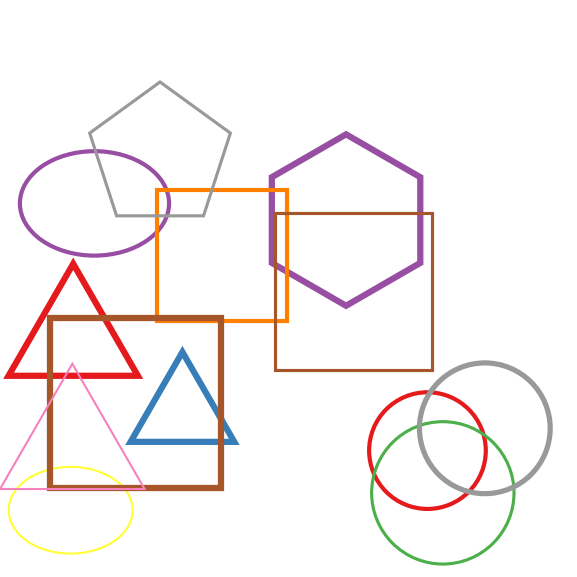[{"shape": "triangle", "thickness": 3, "radius": 0.65, "center": [0.127, 0.413]}, {"shape": "circle", "thickness": 2, "radius": 0.51, "center": [0.74, 0.219]}, {"shape": "triangle", "thickness": 3, "radius": 0.52, "center": [0.316, 0.286]}, {"shape": "circle", "thickness": 1.5, "radius": 0.62, "center": [0.767, 0.146]}, {"shape": "oval", "thickness": 2, "radius": 0.65, "center": [0.164, 0.647]}, {"shape": "hexagon", "thickness": 3, "radius": 0.74, "center": [0.599, 0.618]}, {"shape": "square", "thickness": 2, "radius": 0.57, "center": [0.384, 0.557]}, {"shape": "oval", "thickness": 1, "radius": 0.54, "center": [0.122, 0.116]}, {"shape": "square", "thickness": 3, "radius": 0.74, "center": [0.235, 0.301]}, {"shape": "square", "thickness": 1.5, "radius": 0.68, "center": [0.612, 0.494]}, {"shape": "triangle", "thickness": 1, "radius": 0.72, "center": [0.125, 0.225]}, {"shape": "circle", "thickness": 2.5, "radius": 0.57, "center": [0.84, 0.258]}, {"shape": "pentagon", "thickness": 1.5, "radius": 0.64, "center": [0.277, 0.729]}]